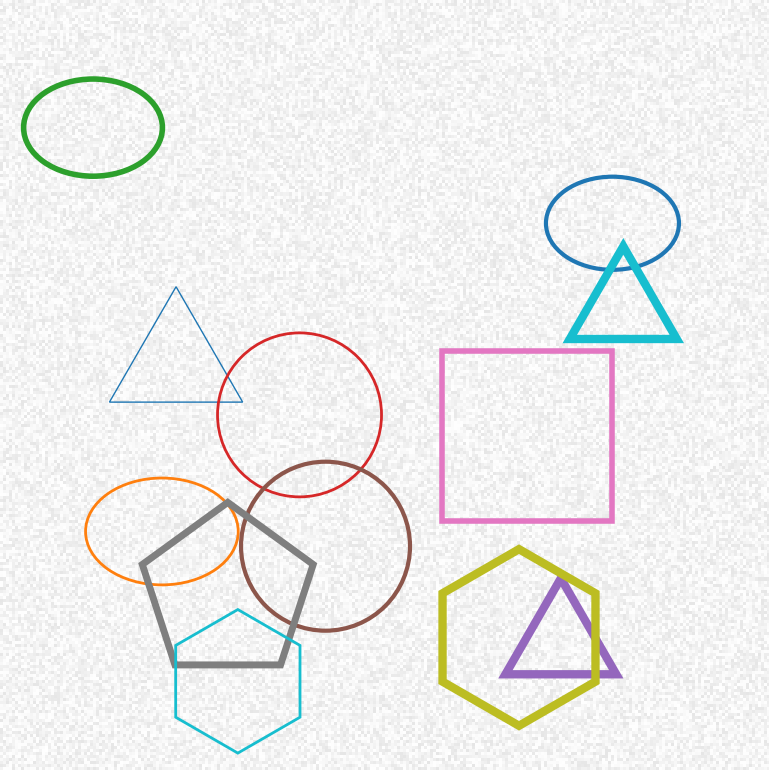[{"shape": "oval", "thickness": 1.5, "radius": 0.43, "center": [0.795, 0.71]}, {"shape": "triangle", "thickness": 0.5, "radius": 0.5, "center": [0.229, 0.528]}, {"shape": "oval", "thickness": 1, "radius": 0.5, "center": [0.21, 0.31]}, {"shape": "oval", "thickness": 2, "radius": 0.45, "center": [0.121, 0.834]}, {"shape": "circle", "thickness": 1, "radius": 0.53, "center": [0.389, 0.461]}, {"shape": "triangle", "thickness": 3, "radius": 0.42, "center": [0.728, 0.166]}, {"shape": "circle", "thickness": 1.5, "radius": 0.55, "center": [0.423, 0.291]}, {"shape": "square", "thickness": 2, "radius": 0.55, "center": [0.685, 0.433]}, {"shape": "pentagon", "thickness": 2.5, "radius": 0.58, "center": [0.296, 0.231]}, {"shape": "hexagon", "thickness": 3, "radius": 0.57, "center": [0.674, 0.172]}, {"shape": "triangle", "thickness": 3, "radius": 0.4, "center": [0.809, 0.6]}, {"shape": "hexagon", "thickness": 1, "radius": 0.47, "center": [0.309, 0.115]}]